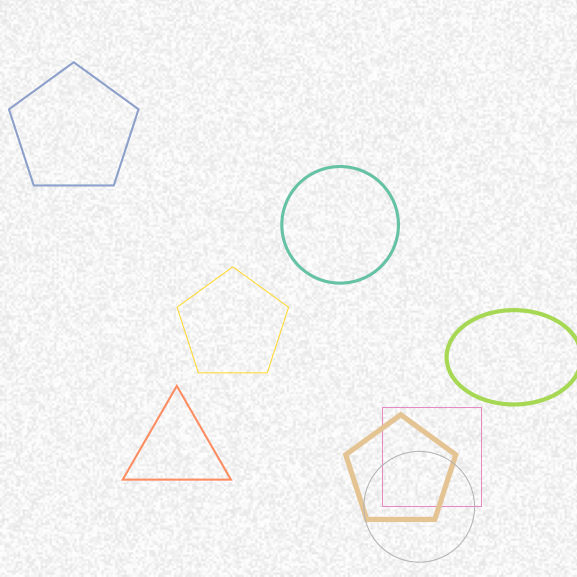[{"shape": "circle", "thickness": 1.5, "radius": 0.5, "center": [0.589, 0.61]}, {"shape": "triangle", "thickness": 1, "radius": 0.54, "center": [0.306, 0.223]}, {"shape": "pentagon", "thickness": 1, "radius": 0.59, "center": [0.128, 0.773]}, {"shape": "square", "thickness": 0.5, "radius": 0.43, "center": [0.747, 0.209]}, {"shape": "oval", "thickness": 2, "radius": 0.58, "center": [0.89, 0.38]}, {"shape": "pentagon", "thickness": 0.5, "radius": 0.51, "center": [0.403, 0.436]}, {"shape": "pentagon", "thickness": 2.5, "radius": 0.5, "center": [0.694, 0.181]}, {"shape": "circle", "thickness": 0.5, "radius": 0.48, "center": [0.726, 0.122]}]